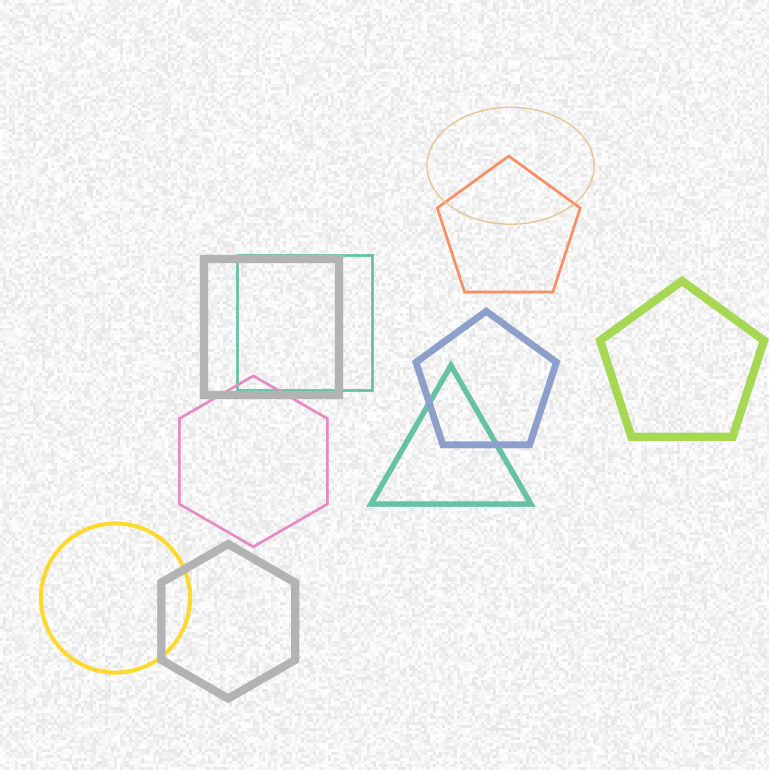[{"shape": "square", "thickness": 1, "radius": 0.44, "center": [0.396, 0.581]}, {"shape": "triangle", "thickness": 2, "radius": 0.6, "center": [0.586, 0.405]}, {"shape": "pentagon", "thickness": 1, "radius": 0.49, "center": [0.661, 0.7]}, {"shape": "pentagon", "thickness": 2.5, "radius": 0.48, "center": [0.631, 0.5]}, {"shape": "hexagon", "thickness": 1, "radius": 0.55, "center": [0.329, 0.401]}, {"shape": "pentagon", "thickness": 3, "radius": 0.56, "center": [0.886, 0.523]}, {"shape": "circle", "thickness": 1.5, "radius": 0.48, "center": [0.15, 0.223]}, {"shape": "oval", "thickness": 0.5, "radius": 0.54, "center": [0.663, 0.785]}, {"shape": "square", "thickness": 3, "radius": 0.44, "center": [0.353, 0.575]}, {"shape": "hexagon", "thickness": 3, "radius": 0.5, "center": [0.296, 0.193]}]